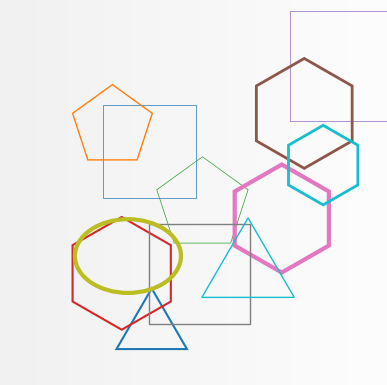[{"shape": "triangle", "thickness": 1.5, "radius": 0.52, "center": [0.392, 0.146]}, {"shape": "square", "thickness": 0.5, "radius": 0.6, "center": [0.386, 0.606]}, {"shape": "pentagon", "thickness": 1, "radius": 0.54, "center": [0.29, 0.672]}, {"shape": "pentagon", "thickness": 0.5, "radius": 0.62, "center": [0.522, 0.469]}, {"shape": "hexagon", "thickness": 1.5, "radius": 0.73, "center": [0.314, 0.29]}, {"shape": "square", "thickness": 0.5, "radius": 0.71, "center": [0.89, 0.829]}, {"shape": "hexagon", "thickness": 2, "radius": 0.71, "center": [0.785, 0.705]}, {"shape": "hexagon", "thickness": 3, "radius": 0.7, "center": [0.727, 0.432]}, {"shape": "square", "thickness": 1, "radius": 0.65, "center": [0.514, 0.289]}, {"shape": "oval", "thickness": 3, "radius": 0.68, "center": [0.33, 0.335]}, {"shape": "triangle", "thickness": 1, "radius": 0.69, "center": [0.64, 0.296]}, {"shape": "hexagon", "thickness": 2, "radius": 0.52, "center": [0.834, 0.571]}]